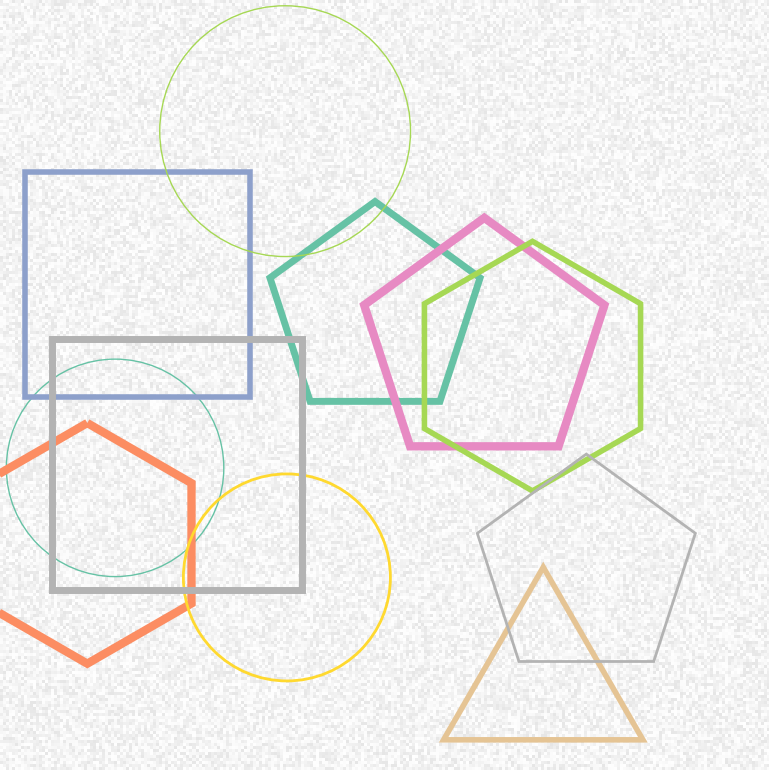[{"shape": "circle", "thickness": 0.5, "radius": 0.71, "center": [0.149, 0.392]}, {"shape": "pentagon", "thickness": 2.5, "radius": 0.72, "center": [0.487, 0.595]}, {"shape": "hexagon", "thickness": 3, "radius": 0.78, "center": [0.113, 0.294]}, {"shape": "square", "thickness": 2, "radius": 0.73, "center": [0.178, 0.631]}, {"shape": "pentagon", "thickness": 3, "radius": 0.82, "center": [0.629, 0.553]}, {"shape": "hexagon", "thickness": 2, "radius": 0.81, "center": [0.692, 0.525]}, {"shape": "circle", "thickness": 0.5, "radius": 0.81, "center": [0.37, 0.83]}, {"shape": "circle", "thickness": 1, "radius": 0.67, "center": [0.373, 0.25]}, {"shape": "triangle", "thickness": 2, "radius": 0.75, "center": [0.706, 0.114]}, {"shape": "pentagon", "thickness": 1, "radius": 0.74, "center": [0.761, 0.261]}, {"shape": "square", "thickness": 2.5, "radius": 0.81, "center": [0.23, 0.397]}]